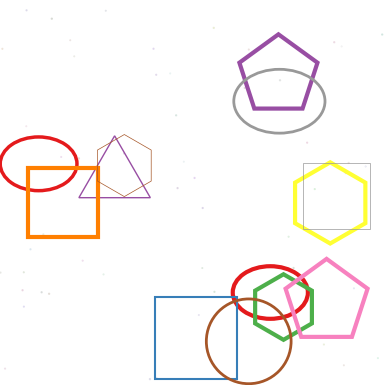[{"shape": "oval", "thickness": 2.5, "radius": 0.5, "center": [0.1, 0.575]}, {"shape": "oval", "thickness": 3, "radius": 0.49, "center": [0.702, 0.24]}, {"shape": "square", "thickness": 1.5, "radius": 0.53, "center": [0.509, 0.123]}, {"shape": "hexagon", "thickness": 3, "radius": 0.43, "center": [0.736, 0.202]}, {"shape": "pentagon", "thickness": 3, "radius": 0.53, "center": [0.723, 0.804]}, {"shape": "triangle", "thickness": 1, "radius": 0.54, "center": [0.298, 0.54]}, {"shape": "square", "thickness": 3, "radius": 0.45, "center": [0.164, 0.474]}, {"shape": "hexagon", "thickness": 3, "radius": 0.53, "center": [0.858, 0.473]}, {"shape": "hexagon", "thickness": 0.5, "radius": 0.4, "center": [0.323, 0.57]}, {"shape": "circle", "thickness": 2, "radius": 0.55, "center": [0.646, 0.113]}, {"shape": "pentagon", "thickness": 3, "radius": 0.56, "center": [0.848, 0.216]}, {"shape": "oval", "thickness": 2, "radius": 0.59, "center": [0.726, 0.737]}, {"shape": "square", "thickness": 0.5, "radius": 0.43, "center": [0.874, 0.491]}]